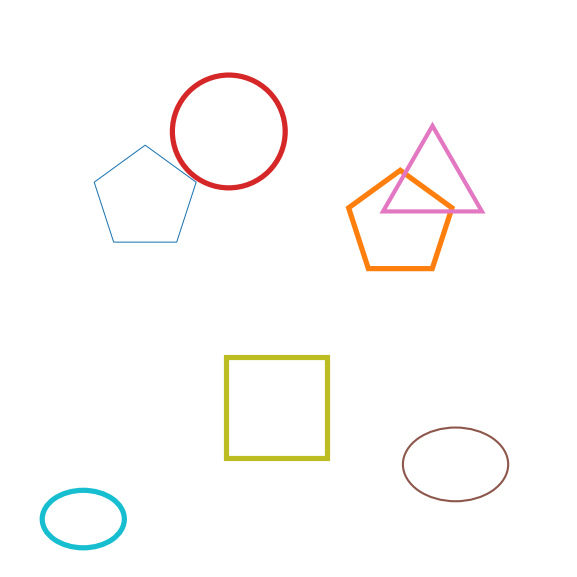[{"shape": "pentagon", "thickness": 0.5, "radius": 0.46, "center": [0.251, 0.655]}, {"shape": "pentagon", "thickness": 2.5, "radius": 0.47, "center": [0.693, 0.61]}, {"shape": "circle", "thickness": 2.5, "radius": 0.49, "center": [0.396, 0.771]}, {"shape": "oval", "thickness": 1, "radius": 0.46, "center": [0.789, 0.195]}, {"shape": "triangle", "thickness": 2, "radius": 0.49, "center": [0.749, 0.682]}, {"shape": "square", "thickness": 2.5, "radius": 0.44, "center": [0.479, 0.293]}, {"shape": "oval", "thickness": 2.5, "radius": 0.36, "center": [0.144, 0.1]}]